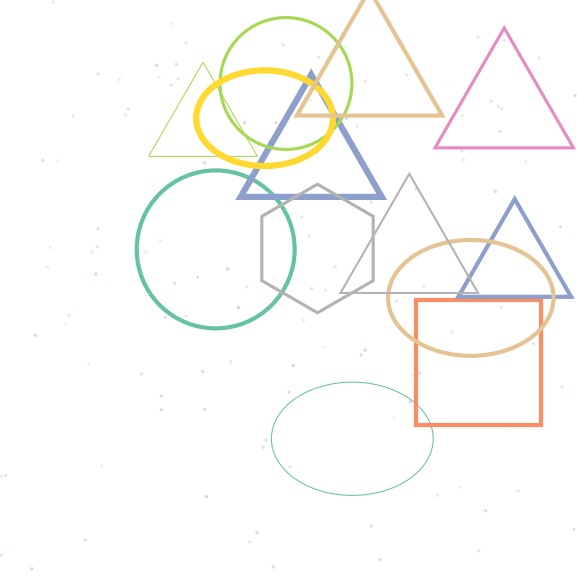[{"shape": "circle", "thickness": 2, "radius": 0.68, "center": [0.373, 0.567]}, {"shape": "oval", "thickness": 0.5, "radius": 0.7, "center": [0.61, 0.239]}, {"shape": "square", "thickness": 2, "radius": 0.54, "center": [0.829, 0.372]}, {"shape": "triangle", "thickness": 2, "radius": 0.56, "center": [0.891, 0.542]}, {"shape": "triangle", "thickness": 3, "radius": 0.71, "center": [0.539, 0.729]}, {"shape": "triangle", "thickness": 1.5, "radius": 0.69, "center": [0.873, 0.812]}, {"shape": "triangle", "thickness": 0.5, "radius": 0.54, "center": [0.352, 0.783]}, {"shape": "circle", "thickness": 1.5, "radius": 0.57, "center": [0.495, 0.855]}, {"shape": "oval", "thickness": 3, "radius": 0.59, "center": [0.458, 0.794]}, {"shape": "triangle", "thickness": 2, "radius": 0.73, "center": [0.64, 0.872]}, {"shape": "oval", "thickness": 2, "radius": 0.72, "center": [0.815, 0.483]}, {"shape": "hexagon", "thickness": 1.5, "radius": 0.56, "center": [0.55, 0.569]}, {"shape": "triangle", "thickness": 1, "radius": 0.69, "center": [0.709, 0.561]}]